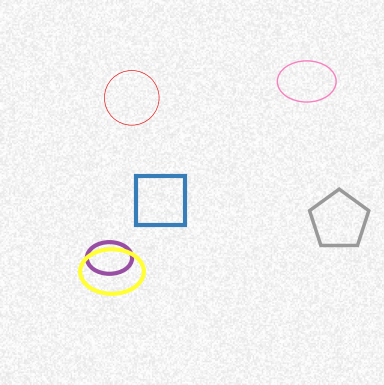[{"shape": "circle", "thickness": 0.5, "radius": 0.36, "center": [0.342, 0.746]}, {"shape": "square", "thickness": 3, "radius": 0.32, "center": [0.417, 0.478]}, {"shape": "oval", "thickness": 3, "radius": 0.29, "center": [0.284, 0.33]}, {"shape": "oval", "thickness": 3, "radius": 0.41, "center": [0.291, 0.295]}, {"shape": "oval", "thickness": 1, "radius": 0.38, "center": [0.797, 0.788]}, {"shape": "pentagon", "thickness": 2.5, "radius": 0.4, "center": [0.881, 0.428]}]